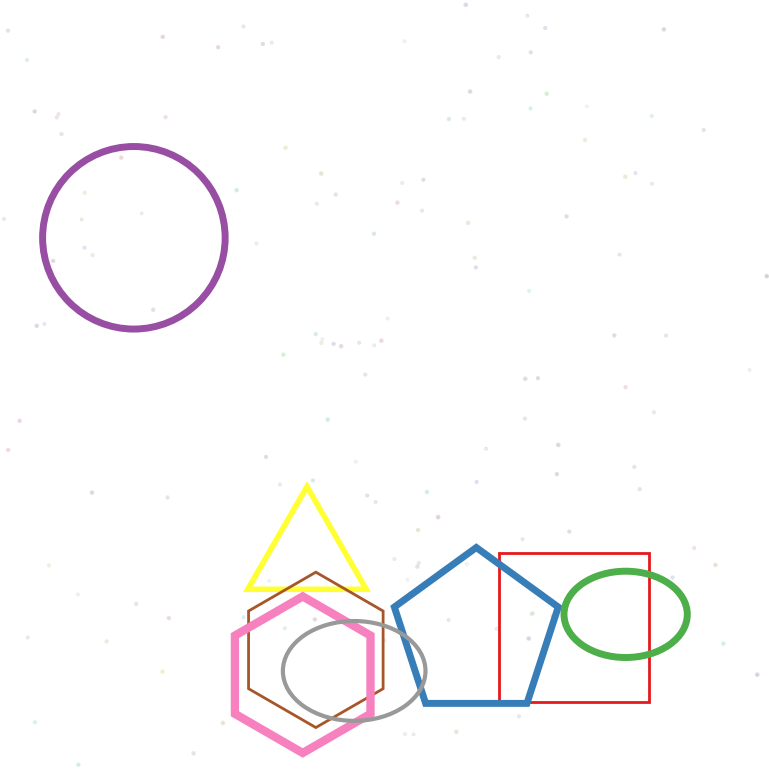[{"shape": "square", "thickness": 1, "radius": 0.48, "center": [0.746, 0.185]}, {"shape": "pentagon", "thickness": 2.5, "radius": 0.56, "center": [0.619, 0.177]}, {"shape": "oval", "thickness": 2.5, "radius": 0.4, "center": [0.813, 0.202]}, {"shape": "circle", "thickness": 2.5, "radius": 0.59, "center": [0.174, 0.691]}, {"shape": "triangle", "thickness": 2, "radius": 0.44, "center": [0.399, 0.279]}, {"shape": "hexagon", "thickness": 1, "radius": 0.5, "center": [0.41, 0.156]}, {"shape": "hexagon", "thickness": 3, "radius": 0.51, "center": [0.393, 0.124]}, {"shape": "oval", "thickness": 1.5, "radius": 0.46, "center": [0.46, 0.129]}]